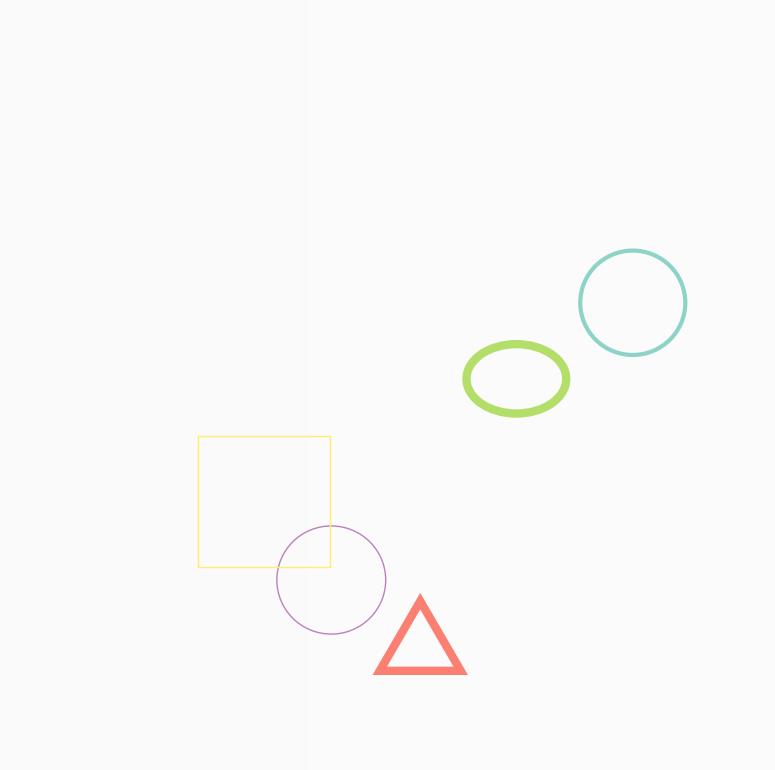[{"shape": "circle", "thickness": 1.5, "radius": 0.34, "center": [0.816, 0.607]}, {"shape": "triangle", "thickness": 3, "radius": 0.3, "center": [0.542, 0.159]}, {"shape": "oval", "thickness": 3, "radius": 0.32, "center": [0.666, 0.508]}, {"shape": "circle", "thickness": 0.5, "radius": 0.35, "center": [0.427, 0.247]}, {"shape": "square", "thickness": 0.5, "radius": 0.43, "center": [0.34, 0.349]}]